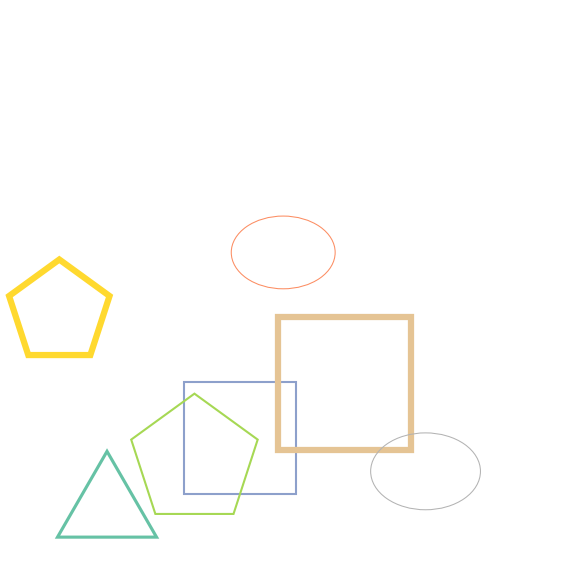[{"shape": "triangle", "thickness": 1.5, "radius": 0.5, "center": [0.185, 0.119]}, {"shape": "oval", "thickness": 0.5, "radius": 0.45, "center": [0.49, 0.562]}, {"shape": "square", "thickness": 1, "radius": 0.48, "center": [0.415, 0.241]}, {"shape": "pentagon", "thickness": 1, "radius": 0.58, "center": [0.337, 0.202]}, {"shape": "pentagon", "thickness": 3, "radius": 0.46, "center": [0.103, 0.458]}, {"shape": "square", "thickness": 3, "radius": 0.58, "center": [0.597, 0.336]}, {"shape": "oval", "thickness": 0.5, "radius": 0.48, "center": [0.737, 0.183]}]